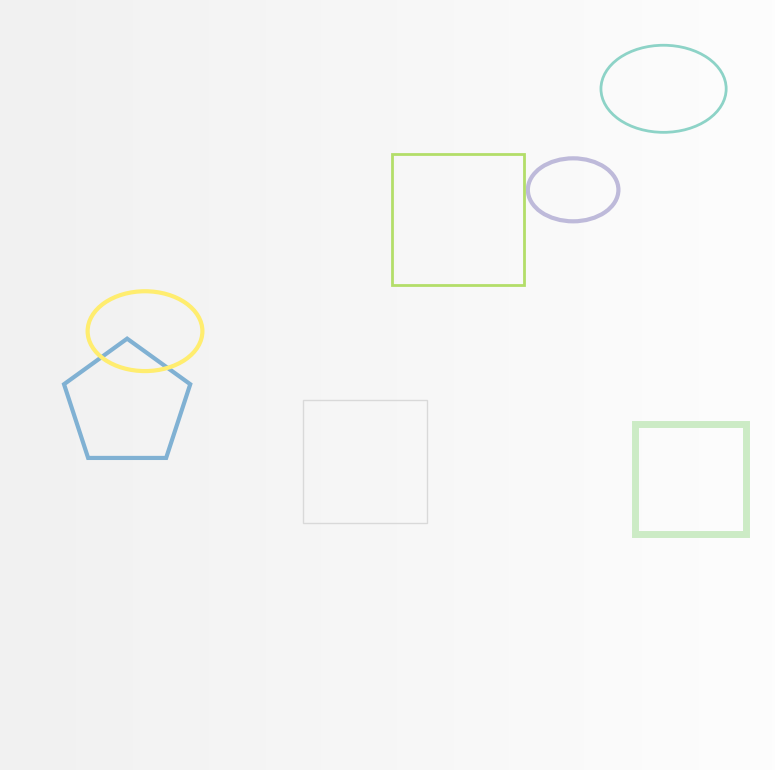[{"shape": "oval", "thickness": 1, "radius": 0.4, "center": [0.856, 0.885]}, {"shape": "oval", "thickness": 1.5, "radius": 0.29, "center": [0.74, 0.753]}, {"shape": "pentagon", "thickness": 1.5, "radius": 0.43, "center": [0.164, 0.475]}, {"shape": "square", "thickness": 1, "radius": 0.43, "center": [0.591, 0.715]}, {"shape": "square", "thickness": 0.5, "radius": 0.4, "center": [0.471, 0.4]}, {"shape": "square", "thickness": 2.5, "radius": 0.36, "center": [0.891, 0.378]}, {"shape": "oval", "thickness": 1.5, "radius": 0.37, "center": [0.187, 0.57]}]